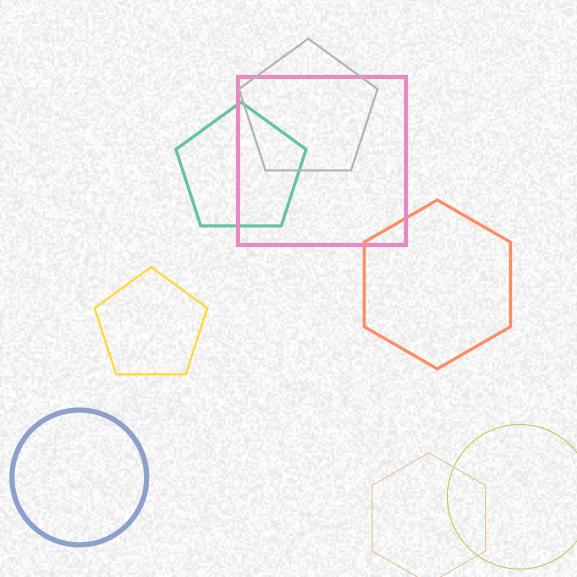[{"shape": "pentagon", "thickness": 1.5, "radius": 0.59, "center": [0.417, 0.704]}, {"shape": "hexagon", "thickness": 1.5, "radius": 0.73, "center": [0.757, 0.507]}, {"shape": "circle", "thickness": 2.5, "radius": 0.58, "center": [0.137, 0.172]}, {"shape": "square", "thickness": 2, "radius": 0.73, "center": [0.557, 0.72]}, {"shape": "circle", "thickness": 0.5, "radius": 0.63, "center": [0.9, 0.139]}, {"shape": "pentagon", "thickness": 1, "radius": 0.51, "center": [0.261, 0.434]}, {"shape": "hexagon", "thickness": 0.5, "radius": 0.57, "center": [0.743, 0.102]}, {"shape": "pentagon", "thickness": 1, "radius": 0.63, "center": [0.534, 0.806]}]